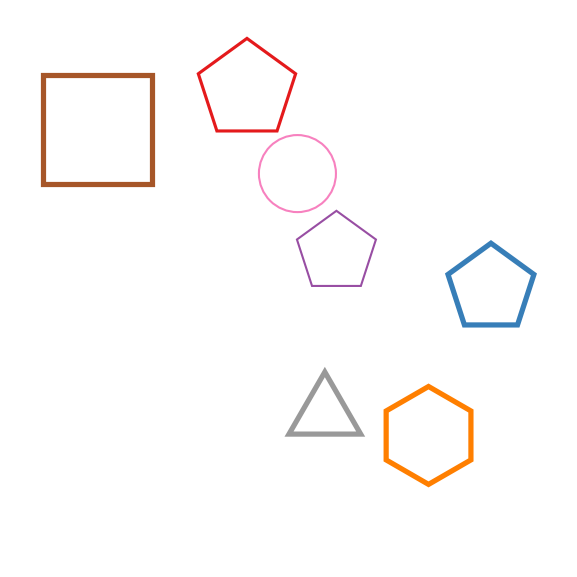[{"shape": "pentagon", "thickness": 1.5, "radius": 0.44, "center": [0.428, 0.844]}, {"shape": "pentagon", "thickness": 2.5, "radius": 0.39, "center": [0.85, 0.5]}, {"shape": "pentagon", "thickness": 1, "radius": 0.36, "center": [0.583, 0.562]}, {"shape": "hexagon", "thickness": 2.5, "radius": 0.42, "center": [0.742, 0.245]}, {"shape": "square", "thickness": 2.5, "radius": 0.47, "center": [0.169, 0.775]}, {"shape": "circle", "thickness": 1, "radius": 0.33, "center": [0.515, 0.699]}, {"shape": "triangle", "thickness": 2.5, "radius": 0.36, "center": [0.563, 0.283]}]